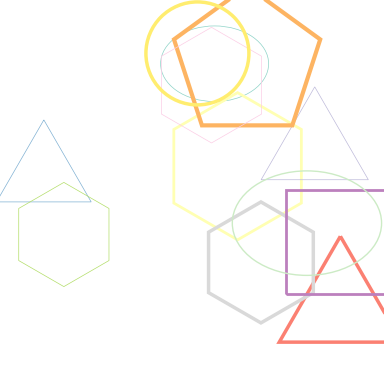[{"shape": "oval", "thickness": 0.5, "radius": 0.7, "center": [0.557, 0.834]}, {"shape": "hexagon", "thickness": 2, "radius": 0.96, "center": [0.617, 0.568]}, {"shape": "triangle", "thickness": 0.5, "radius": 0.8, "center": [0.817, 0.614]}, {"shape": "triangle", "thickness": 2.5, "radius": 0.92, "center": [0.884, 0.203]}, {"shape": "triangle", "thickness": 0.5, "radius": 0.71, "center": [0.114, 0.547]}, {"shape": "pentagon", "thickness": 3, "radius": 1.0, "center": [0.642, 0.836]}, {"shape": "hexagon", "thickness": 0.5, "radius": 0.68, "center": [0.166, 0.391]}, {"shape": "hexagon", "thickness": 0.5, "radius": 0.75, "center": [0.549, 0.779]}, {"shape": "hexagon", "thickness": 2.5, "radius": 0.79, "center": [0.678, 0.318]}, {"shape": "square", "thickness": 2, "radius": 0.68, "center": [0.878, 0.371]}, {"shape": "oval", "thickness": 1, "radius": 0.97, "center": [0.797, 0.42]}, {"shape": "circle", "thickness": 2.5, "radius": 0.67, "center": [0.513, 0.861]}]